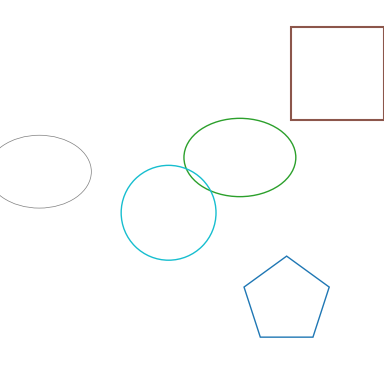[{"shape": "pentagon", "thickness": 1, "radius": 0.58, "center": [0.744, 0.218]}, {"shape": "oval", "thickness": 1, "radius": 0.73, "center": [0.623, 0.591]}, {"shape": "square", "thickness": 1.5, "radius": 0.6, "center": [0.877, 0.81]}, {"shape": "oval", "thickness": 0.5, "radius": 0.68, "center": [0.102, 0.554]}, {"shape": "circle", "thickness": 1, "radius": 0.62, "center": [0.438, 0.447]}]